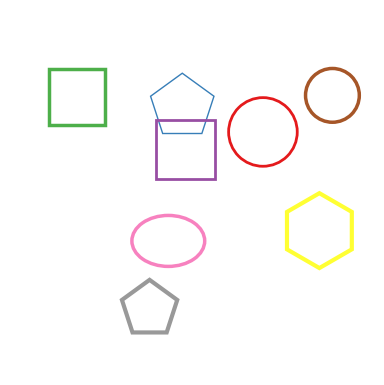[{"shape": "circle", "thickness": 2, "radius": 0.45, "center": [0.683, 0.657]}, {"shape": "pentagon", "thickness": 1, "radius": 0.43, "center": [0.473, 0.723]}, {"shape": "square", "thickness": 2.5, "radius": 0.36, "center": [0.2, 0.747]}, {"shape": "square", "thickness": 2, "radius": 0.38, "center": [0.482, 0.613]}, {"shape": "hexagon", "thickness": 3, "radius": 0.49, "center": [0.83, 0.401]}, {"shape": "circle", "thickness": 2.5, "radius": 0.35, "center": [0.863, 0.752]}, {"shape": "oval", "thickness": 2.5, "radius": 0.47, "center": [0.437, 0.374]}, {"shape": "pentagon", "thickness": 3, "radius": 0.38, "center": [0.389, 0.198]}]